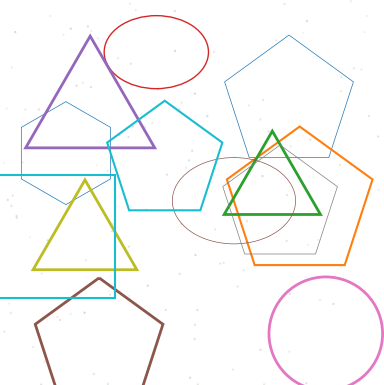[{"shape": "pentagon", "thickness": 0.5, "radius": 0.88, "center": [0.751, 0.733]}, {"shape": "hexagon", "thickness": 0.5, "radius": 0.67, "center": [0.171, 0.602]}, {"shape": "pentagon", "thickness": 1.5, "radius": 0.99, "center": [0.778, 0.472]}, {"shape": "triangle", "thickness": 2, "radius": 0.72, "center": [0.707, 0.515]}, {"shape": "oval", "thickness": 1, "radius": 0.68, "center": [0.406, 0.865]}, {"shape": "triangle", "thickness": 2, "radius": 0.97, "center": [0.234, 0.713]}, {"shape": "oval", "thickness": 0.5, "radius": 0.8, "center": [0.608, 0.479]}, {"shape": "pentagon", "thickness": 2, "radius": 0.87, "center": [0.257, 0.104]}, {"shape": "circle", "thickness": 2, "radius": 0.74, "center": [0.846, 0.133]}, {"shape": "pentagon", "thickness": 0.5, "radius": 0.78, "center": [0.728, 0.467]}, {"shape": "triangle", "thickness": 2, "radius": 0.78, "center": [0.221, 0.377]}, {"shape": "pentagon", "thickness": 1.5, "radius": 0.79, "center": [0.428, 0.581]}, {"shape": "square", "thickness": 1.5, "radius": 0.79, "center": [0.139, 0.386]}]